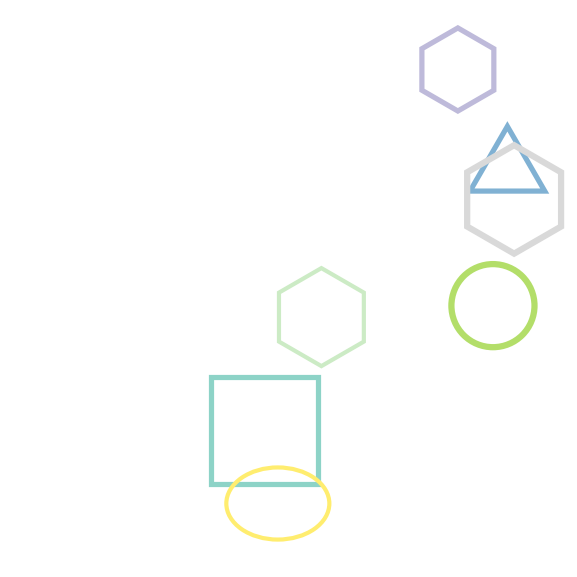[{"shape": "square", "thickness": 2.5, "radius": 0.46, "center": [0.459, 0.254]}, {"shape": "hexagon", "thickness": 2.5, "radius": 0.36, "center": [0.793, 0.879]}, {"shape": "triangle", "thickness": 2.5, "radius": 0.37, "center": [0.879, 0.706]}, {"shape": "circle", "thickness": 3, "radius": 0.36, "center": [0.854, 0.47]}, {"shape": "hexagon", "thickness": 3, "radius": 0.47, "center": [0.89, 0.654]}, {"shape": "hexagon", "thickness": 2, "radius": 0.42, "center": [0.557, 0.45]}, {"shape": "oval", "thickness": 2, "radius": 0.45, "center": [0.481, 0.127]}]